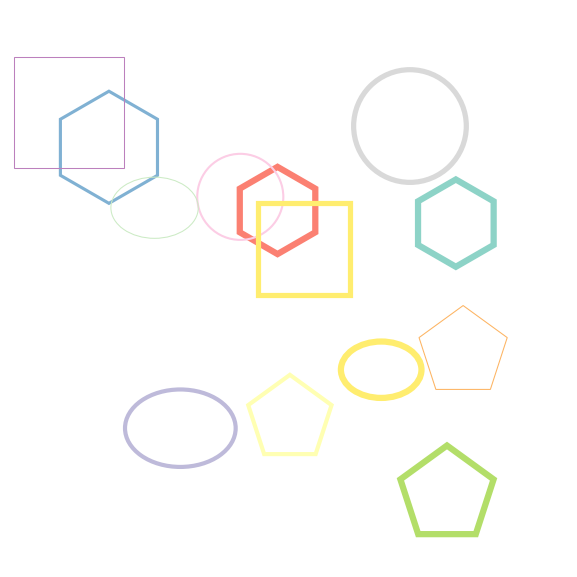[{"shape": "hexagon", "thickness": 3, "radius": 0.38, "center": [0.789, 0.613]}, {"shape": "pentagon", "thickness": 2, "radius": 0.38, "center": [0.502, 0.274]}, {"shape": "oval", "thickness": 2, "radius": 0.48, "center": [0.312, 0.258]}, {"shape": "hexagon", "thickness": 3, "radius": 0.38, "center": [0.481, 0.635]}, {"shape": "hexagon", "thickness": 1.5, "radius": 0.49, "center": [0.189, 0.744]}, {"shape": "pentagon", "thickness": 0.5, "radius": 0.4, "center": [0.802, 0.39]}, {"shape": "pentagon", "thickness": 3, "radius": 0.42, "center": [0.774, 0.143]}, {"shape": "circle", "thickness": 1, "radius": 0.37, "center": [0.416, 0.658]}, {"shape": "circle", "thickness": 2.5, "radius": 0.49, "center": [0.71, 0.781]}, {"shape": "square", "thickness": 0.5, "radius": 0.48, "center": [0.119, 0.804]}, {"shape": "oval", "thickness": 0.5, "radius": 0.38, "center": [0.268, 0.639]}, {"shape": "oval", "thickness": 3, "radius": 0.35, "center": [0.66, 0.359]}, {"shape": "square", "thickness": 2.5, "radius": 0.4, "center": [0.527, 0.568]}]